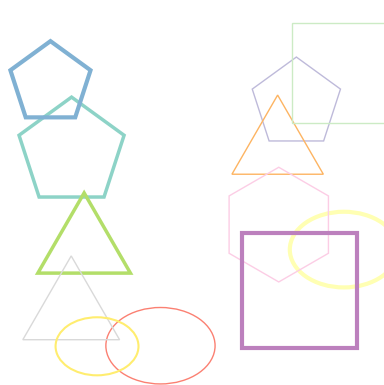[{"shape": "pentagon", "thickness": 2.5, "radius": 0.72, "center": [0.186, 0.604]}, {"shape": "oval", "thickness": 3, "radius": 0.7, "center": [0.893, 0.352]}, {"shape": "pentagon", "thickness": 1, "radius": 0.6, "center": [0.77, 0.731]}, {"shape": "oval", "thickness": 1, "radius": 0.71, "center": [0.417, 0.102]}, {"shape": "pentagon", "thickness": 3, "radius": 0.55, "center": [0.131, 0.784]}, {"shape": "triangle", "thickness": 1, "radius": 0.69, "center": [0.721, 0.616]}, {"shape": "triangle", "thickness": 2.5, "radius": 0.69, "center": [0.219, 0.36]}, {"shape": "hexagon", "thickness": 1, "radius": 0.74, "center": [0.724, 0.417]}, {"shape": "triangle", "thickness": 1, "radius": 0.73, "center": [0.185, 0.19]}, {"shape": "square", "thickness": 3, "radius": 0.74, "center": [0.778, 0.245]}, {"shape": "square", "thickness": 1, "radius": 0.65, "center": [0.888, 0.81]}, {"shape": "oval", "thickness": 1.5, "radius": 0.54, "center": [0.252, 0.101]}]